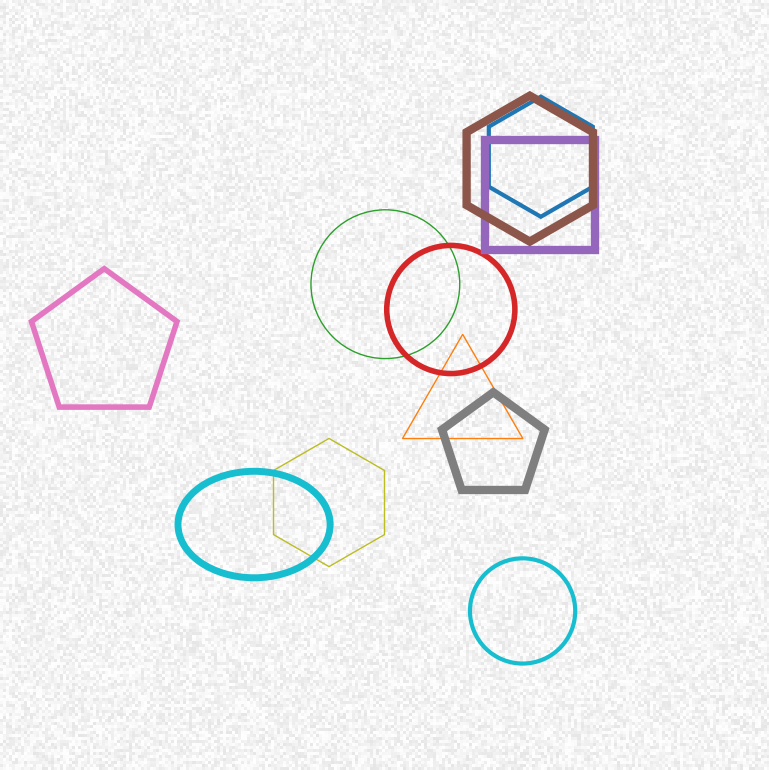[{"shape": "hexagon", "thickness": 1.5, "radius": 0.39, "center": [0.702, 0.796]}, {"shape": "triangle", "thickness": 0.5, "radius": 0.45, "center": [0.601, 0.476]}, {"shape": "circle", "thickness": 0.5, "radius": 0.48, "center": [0.5, 0.631]}, {"shape": "circle", "thickness": 2, "radius": 0.42, "center": [0.585, 0.598]}, {"shape": "square", "thickness": 3, "radius": 0.36, "center": [0.701, 0.746]}, {"shape": "hexagon", "thickness": 3, "radius": 0.47, "center": [0.688, 0.781]}, {"shape": "pentagon", "thickness": 2, "radius": 0.5, "center": [0.135, 0.552]}, {"shape": "pentagon", "thickness": 3, "radius": 0.35, "center": [0.641, 0.42]}, {"shape": "hexagon", "thickness": 0.5, "radius": 0.42, "center": [0.427, 0.347]}, {"shape": "circle", "thickness": 1.5, "radius": 0.34, "center": [0.679, 0.207]}, {"shape": "oval", "thickness": 2.5, "radius": 0.49, "center": [0.33, 0.319]}]